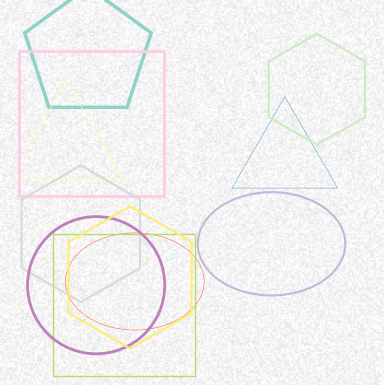[{"shape": "pentagon", "thickness": 2.5, "radius": 0.86, "center": [0.229, 0.861]}, {"shape": "triangle", "thickness": 0.5, "radius": 0.85, "center": [0.172, 0.621]}, {"shape": "oval", "thickness": 1.5, "radius": 0.96, "center": [0.705, 0.367]}, {"shape": "oval", "thickness": 0.5, "radius": 0.9, "center": [0.35, 0.269]}, {"shape": "triangle", "thickness": 0.5, "radius": 0.79, "center": [0.74, 0.591]}, {"shape": "square", "thickness": 1, "radius": 0.92, "center": [0.323, 0.209]}, {"shape": "square", "thickness": 2, "radius": 0.94, "center": [0.238, 0.679]}, {"shape": "hexagon", "thickness": 1.5, "radius": 0.89, "center": [0.21, 0.393]}, {"shape": "circle", "thickness": 2, "radius": 0.89, "center": [0.25, 0.259]}, {"shape": "hexagon", "thickness": 1.5, "radius": 0.72, "center": [0.823, 0.768]}, {"shape": "hexagon", "thickness": 1.5, "radius": 0.92, "center": [0.338, 0.279]}]